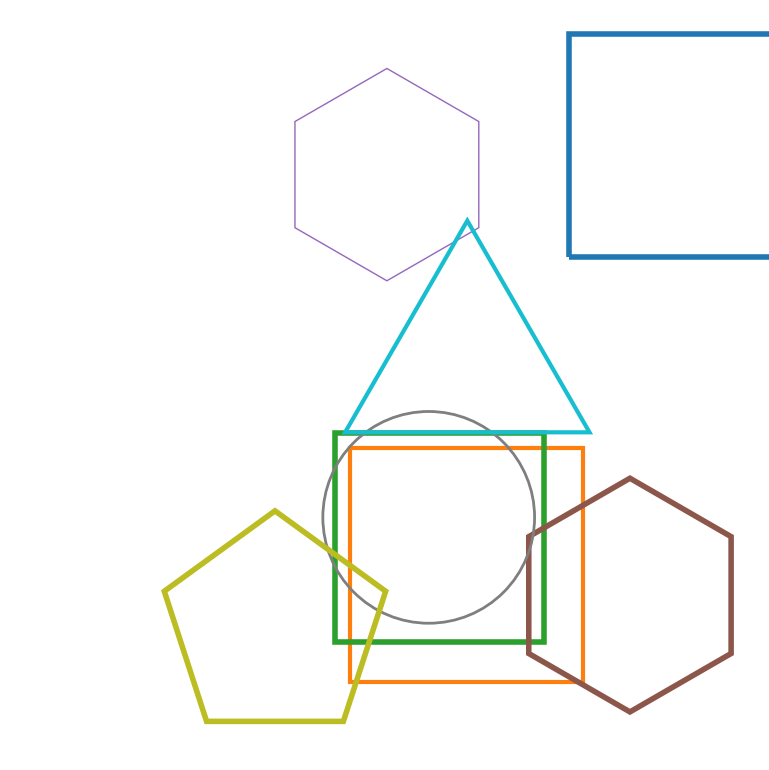[{"shape": "square", "thickness": 2, "radius": 0.73, "center": [0.884, 0.811]}, {"shape": "square", "thickness": 1.5, "radius": 0.76, "center": [0.606, 0.266]}, {"shape": "square", "thickness": 2, "radius": 0.68, "center": [0.571, 0.302]}, {"shape": "hexagon", "thickness": 0.5, "radius": 0.69, "center": [0.502, 0.773]}, {"shape": "hexagon", "thickness": 2, "radius": 0.76, "center": [0.818, 0.227]}, {"shape": "circle", "thickness": 1, "radius": 0.69, "center": [0.557, 0.328]}, {"shape": "pentagon", "thickness": 2, "radius": 0.76, "center": [0.357, 0.185]}, {"shape": "triangle", "thickness": 1.5, "radius": 0.92, "center": [0.607, 0.53]}]